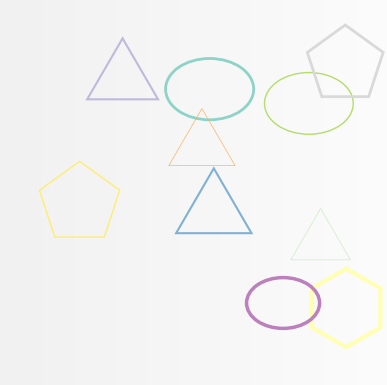[{"shape": "oval", "thickness": 2, "radius": 0.57, "center": [0.541, 0.768]}, {"shape": "hexagon", "thickness": 3, "radius": 0.51, "center": [0.893, 0.2]}, {"shape": "triangle", "thickness": 1.5, "radius": 0.53, "center": [0.316, 0.795]}, {"shape": "triangle", "thickness": 1.5, "radius": 0.56, "center": [0.552, 0.45]}, {"shape": "triangle", "thickness": 0.5, "radius": 0.49, "center": [0.521, 0.619]}, {"shape": "oval", "thickness": 1, "radius": 0.57, "center": [0.797, 0.731]}, {"shape": "pentagon", "thickness": 2, "radius": 0.51, "center": [0.891, 0.832]}, {"shape": "oval", "thickness": 2.5, "radius": 0.47, "center": [0.731, 0.213]}, {"shape": "triangle", "thickness": 0.5, "radius": 0.44, "center": [0.827, 0.37]}, {"shape": "pentagon", "thickness": 1, "radius": 0.54, "center": [0.205, 0.472]}]